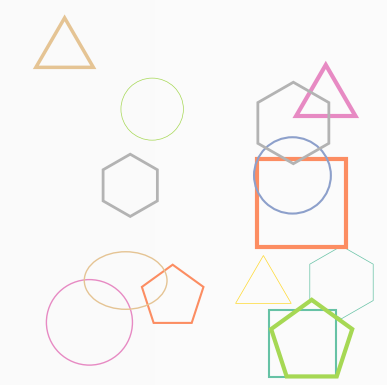[{"shape": "square", "thickness": 1.5, "radius": 0.43, "center": [0.781, 0.108]}, {"shape": "hexagon", "thickness": 0.5, "radius": 0.47, "center": [0.881, 0.267]}, {"shape": "square", "thickness": 3, "radius": 0.57, "center": [0.777, 0.472]}, {"shape": "pentagon", "thickness": 1.5, "radius": 0.42, "center": [0.446, 0.229]}, {"shape": "circle", "thickness": 1.5, "radius": 0.5, "center": [0.755, 0.544]}, {"shape": "circle", "thickness": 1, "radius": 0.56, "center": [0.231, 0.163]}, {"shape": "triangle", "thickness": 3, "radius": 0.44, "center": [0.841, 0.743]}, {"shape": "pentagon", "thickness": 3, "radius": 0.55, "center": [0.804, 0.111]}, {"shape": "circle", "thickness": 0.5, "radius": 0.4, "center": [0.393, 0.717]}, {"shape": "triangle", "thickness": 0.5, "radius": 0.41, "center": [0.68, 0.253]}, {"shape": "triangle", "thickness": 2.5, "radius": 0.43, "center": [0.167, 0.868]}, {"shape": "oval", "thickness": 1, "radius": 0.53, "center": [0.324, 0.271]}, {"shape": "hexagon", "thickness": 2, "radius": 0.4, "center": [0.336, 0.519]}, {"shape": "hexagon", "thickness": 2, "radius": 0.53, "center": [0.757, 0.681]}]